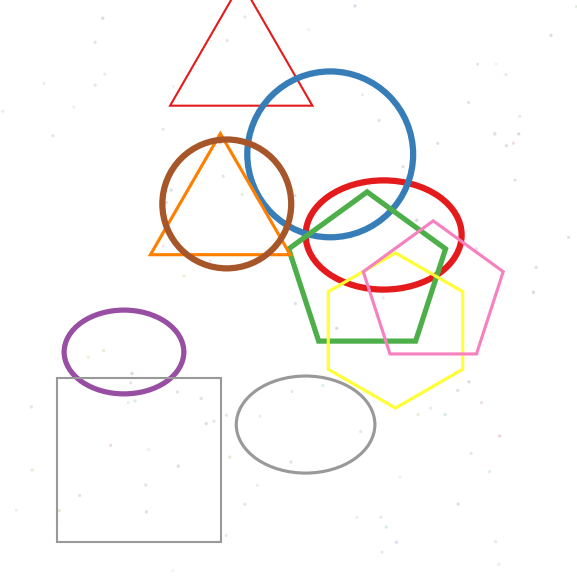[{"shape": "triangle", "thickness": 1, "radius": 0.71, "center": [0.418, 0.887]}, {"shape": "oval", "thickness": 3, "radius": 0.68, "center": [0.664, 0.592]}, {"shape": "circle", "thickness": 3, "radius": 0.72, "center": [0.572, 0.732]}, {"shape": "pentagon", "thickness": 2.5, "radius": 0.71, "center": [0.636, 0.524]}, {"shape": "oval", "thickness": 2.5, "radius": 0.52, "center": [0.215, 0.39]}, {"shape": "triangle", "thickness": 1.5, "radius": 0.7, "center": [0.382, 0.628]}, {"shape": "hexagon", "thickness": 1.5, "radius": 0.67, "center": [0.685, 0.427]}, {"shape": "circle", "thickness": 3, "radius": 0.56, "center": [0.393, 0.646]}, {"shape": "pentagon", "thickness": 1.5, "radius": 0.64, "center": [0.75, 0.489]}, {"shape": "oval", "thickness": 1.5, "radius": 0.6, "center": [0.529, 0.264]}, {"shape": "square", "thickness": 1, "radius": 0.71, "center": [0.241, 0.203]}]